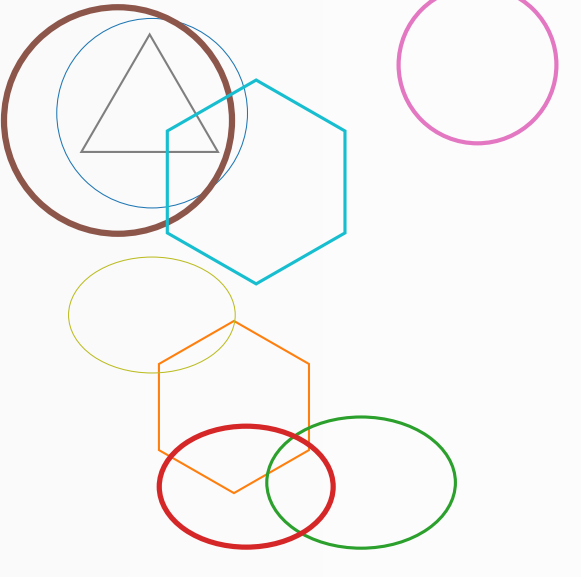[{"shape": "circle", "thickness": 0.5, "radius": 0.82, "center": [0.262, 0.803]}, {"shape": "hexagon", "thickness": 1, "radius": 0.75, "center": [0.403, 0.294]}, {"shape": "oval", "thickness": 1.5, "radius": 0.81, "center": [0.621, 0.163]}, {"shape": "oval", "thickness": 2.5, "radius": 0.75, "center": [0.424, 0.156]}, {"shape": "circle", "thickness": 3, "radius": 0.98, "center": [0.203, 0.79]}, {"shape": "circle", "thickness": 2, "radius": 0.68, "center": [0.822, 0.887]}, {"shape": "triangle", "thickness": 1, "radius": 0.68, "center": [0.257, 0.804]}, {"shape": "oval", "thickness": 0.5, "radius": 0.72, "center": [0.261, 0.454]}, {"shape": "hexagon", "thickness": 1.5, "radius": 0.88, "center": [0.441, 0.684]}]